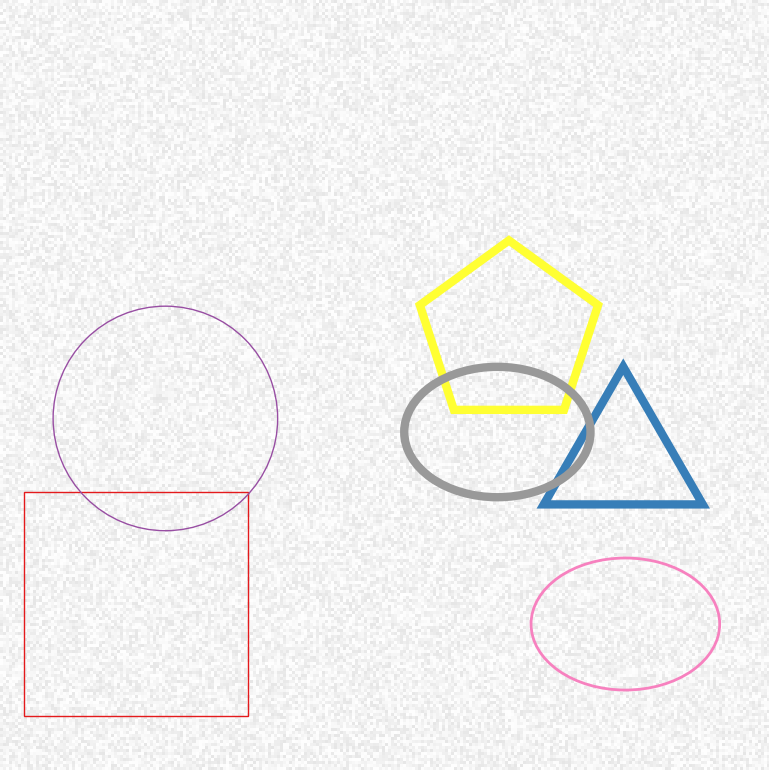[{"shape": "square", "thickness": 0.5, "radius": 0.73, "center": [0.177, 0.216]}, {"shape": "triangle", "thickness": 3, "radius": 0.6, "center": [0.809, 0.405]}, {"shape": "circle", "thickness": 0.5, "radius": 0.73, "center": [0.215, 0.457]}, {"shape": "pentagon", "thickness": 3, "radius": 0.61, "center": [0.661, 0.566]}, {"shape": "oval", "thickness": 1, "radius": 0.61, "center": [0.812, 0.19]}, {"shape": "oval", "thickness": 3, "radius": 0.6, "center": [0.646, 0.439]}]